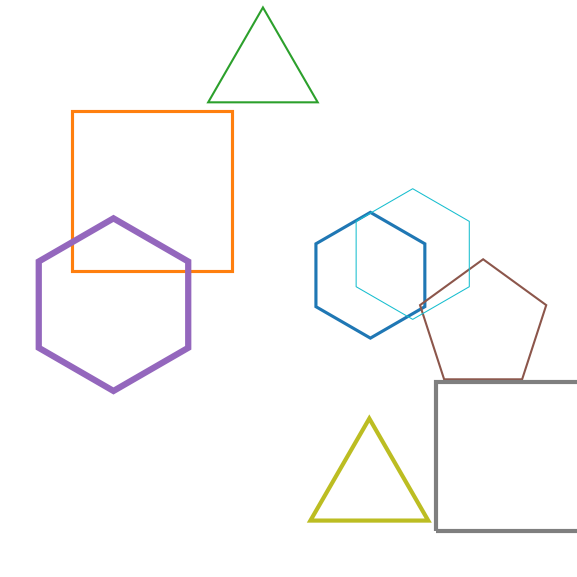[{"shape": "hexagon", "thickness": 1.5, "radius": 0.54, "center": [0.641, 0.523]}, {"shape": "square", "thickness": 1.5, "radius": 0.69, "center": [0.263, 0.669]}, {"shape": "triangle", "thickness": 1, "radius": 0.55, "center": [0.455, 0.877]}, {"shape": "hexagon", "thickness": 3, "radius": 0.75, "center": [0.197, 0.472]}, {"shape": "pentagon", "thickness": 1, "radius": 0.57, "center": [0.837, 0.435]}, {"shape": "square", "thickness": 2, "radius": 0.64, "center": [0.883, 0.208]}, {"shape": "triangle", "thickness": 2, "radius": 0.59, "center": [0.64, 0.157]}, {"shape": "hexagon", "thickness": 0.5, "radius": 0.57, "center": [0.715, 0.559]}]